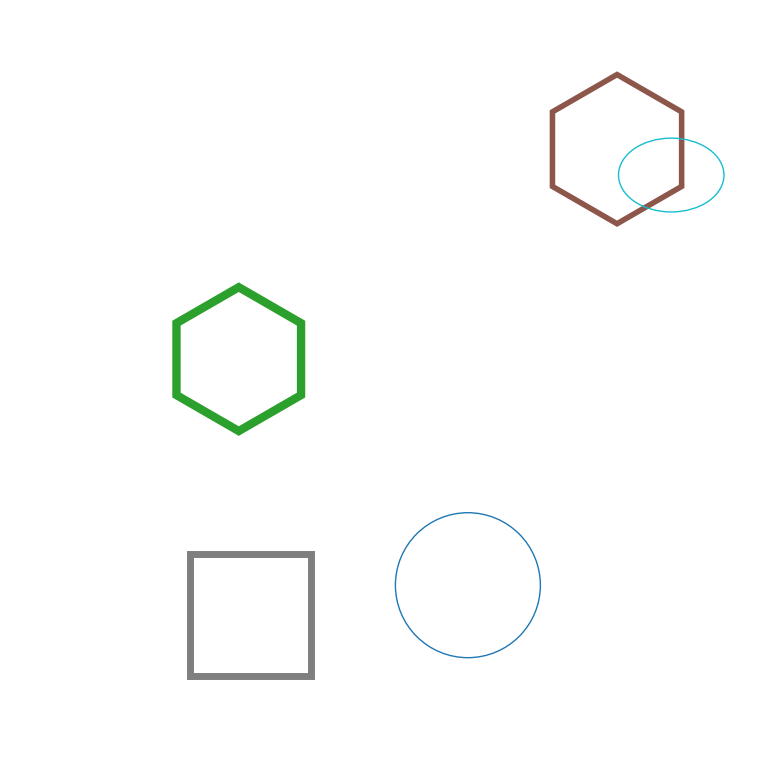[{"shape": "circle", "thickness": 0.5, "radius": 0.47, "center": [0.608, 0.24]}, {"shape": "hexagon", "thickness": 3, "radius": 0.47, "center": [0.31, 0.534]}, {"shape": "hexagon", "thickness": 2, "radius": 0.48, "center": [0.801, 0.806]}, {"shape": "square", "thickness": 2.5, "radius": 0.39, "center": [0.325, 0.201]}, {"shape": "oval", "thickness": 0.5, "radius": 0.34, "center": [0.872, 0.773]}]